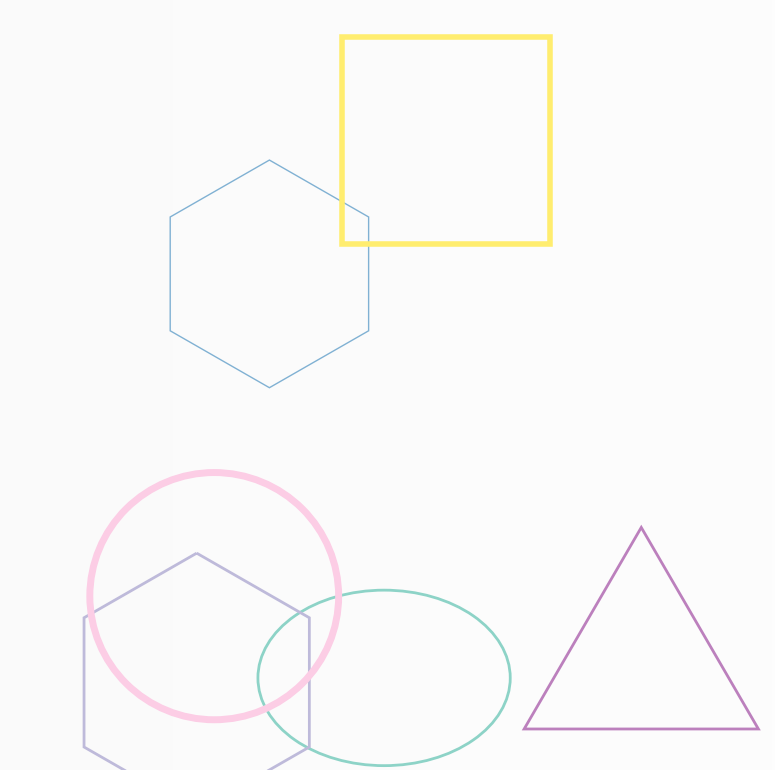[{"shape": "oval", "thickness": 1, "radius": 0.81, "center": [0.496, 0.12]}, {"shape": "hexagon", "thickness": 1, "radius": 0.84, "center": [0.254, 0.114]}, {"shape": "hexagon", "thickness": 0.5, "radius": 0.74, "center": [0.348, 0.644]}, {"shape": "circle", "thickness": 2.5, "radius": 0.8, "center": [0.276, 0.226]}, {"shape": "triangle", "thickness": 1, "radius": 0.87, "center": [0.827, 0.141]}, {"shape": "square", "thickness": 2, "radius": 0.67, "center": [0.575, 0.817]}]